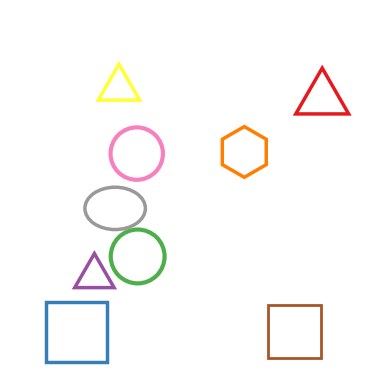[{"shape": "triangle", "thickness": 2.5, "radius": 0.4, "center": [0.837, 0.744]}, {"shape": "square", "thickness": 2.5, "radius": 0.39, "center": [0.199, 0.137]}, {"shape": "circle", "thickness": 3, "radius": 0.35, "center": [0.358, 0.334]}, {"shape": "triangle", "thickness": 2.5, "radius": 0.29, "center": [0.245, 0.282]}, {"shape": "hexagon", "thickness": 2.5, "radius": 0.33, "center": [0.635, 0.605]}, {"shape": "triangle", "thickness": 2.5, "radius": 0.31, "center": [0.309, 0.771]}, {"shape": "square", "thickness": 2, "radius": 0.35, "center": [0.764, 0.138]}, {"shape": "circle", "thickness": 3, "radius": 0.34, "center": [0.355, 0.601]}, {"shape": "oval", "thickness": 2.5, "radius": 0.39, "center": [0.299, 0.459]}]